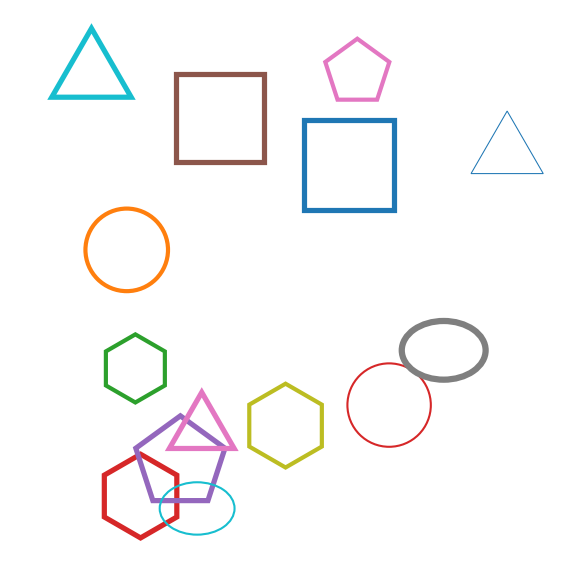[{"shape": "square", "thickness": 2.5, "radius": 0.39, "center": [0.604, 0.714]}, {"shape": "triangle", "thickness": 0.5, "radius": 0.36, "center": [0.878, 0.735]}, {"shape": "circle", "thickness": 2, "radius": 0.36, "center": [0.219, 0.566]}, {"shape": "hexagon", "thickness": 2, "radius": 0.29, "center": [0.234, 0.361]}, {"shape": "circle", "thickness": 1, "radius": 0.36, "center": [0.674, 0.298]}, {"shape": "hexagon", "thickness": 2.5, "radius": 0.36, "center": [0.243, 0.14]}, {"shape": "pentagon", "thickness": 2.5, "radius": 0.41, "center": [0.312, 0.198]}, {"shape": "square", "thickness": 2.5, "radius": 0.38, "center": [0.381, 0.795]}, {"shape": "triangle", "thickness": 2.5, "radius": 0.32, "center": [0.349, 0.255]}, {"shape": "pentagon", "thickness": 2, "radius": 0.29, "center": [0.619, 0.874]}, {"shape": "oval", "thickness": 3, "radius": 0.36, "center": [0.768, 0.393]}, {"shape": "hexagon", "thickness": 2, "radius": 0.36, "center": [0.494, 0.262]}, {"shape": "oval", "thickness": 1, "radius": 0.32, "center": [0.341, 0.119]}, {"shape": "triangle", "thickness": 2.5, "radius": 0.4, "center": [0.158, 0.871]}]